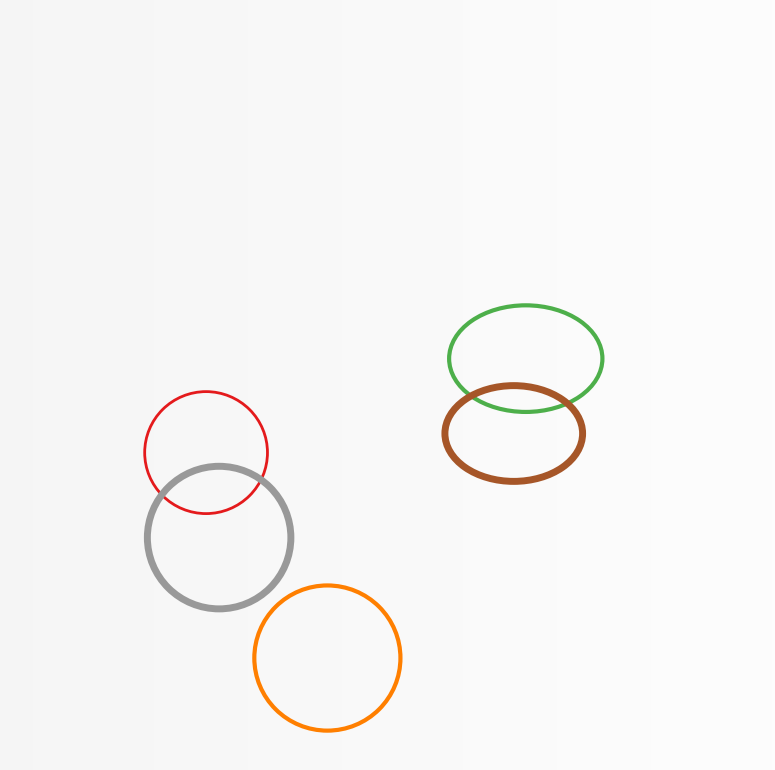[{"shape": "circle", "thickness": 1, "radius": 0.4, "center": [0.266, 0.412]}, {"shape": "oval", "thickness": 1.5, "radius": 0.49, "center": [0.678, 0.534]}, {"shape": "circle", "thickness": 1.5, "radius": 0.47, "center": [0.422, 0.145]}, {"shape": "oval", "thickness": 2.5, "radius": 0.44, "center": [0.663, 0.437]}, {"shape": "circle", "thickness": 2.5, "radius": 0.46, "center": [0.283, 0.302]}]